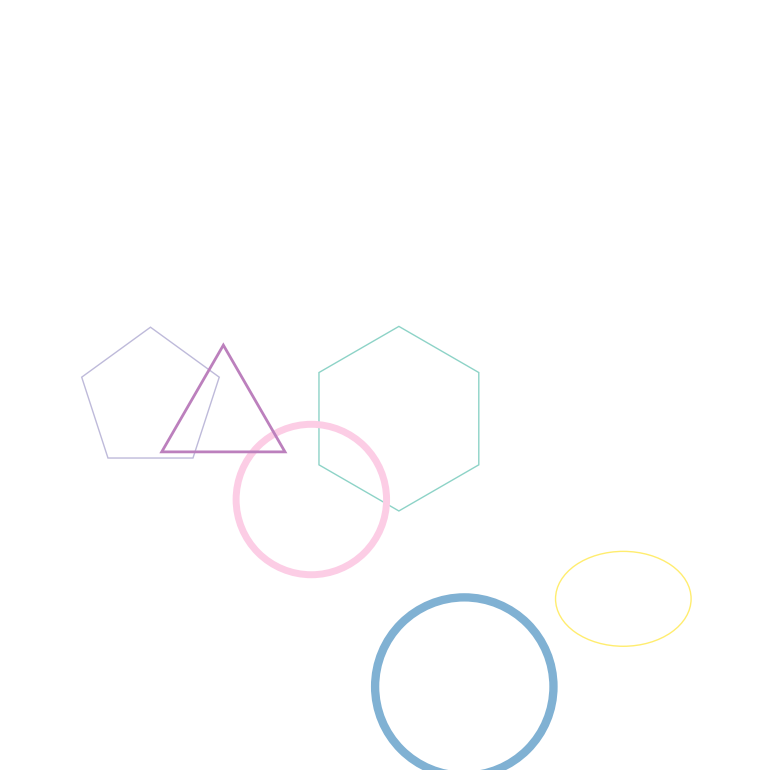[{"shape": "hexagon", "thickness": 0.5, "radius": 0.6, "center": [0.518, 0.456]}, {"shape": "pentagon", "thickness": 0.5, "radius": 0.47, "center": [0.195, 0.481]}, {"shape": "circle", "thickness": 3, "radius": 0.58, "center": [0.603, 0.108]}, {"shape": "circle", "thickness": 2.5, "radius": 0.49, "center": [0.404, 0.351]}, {"shape": "triangle", "thickness": 1, "radius": 0.46, "center": [0.29, 0.459]}, {"shape": "oval", "thickness": 0.5, "radius": 0.44, "center": [0.81, 0.222]}]